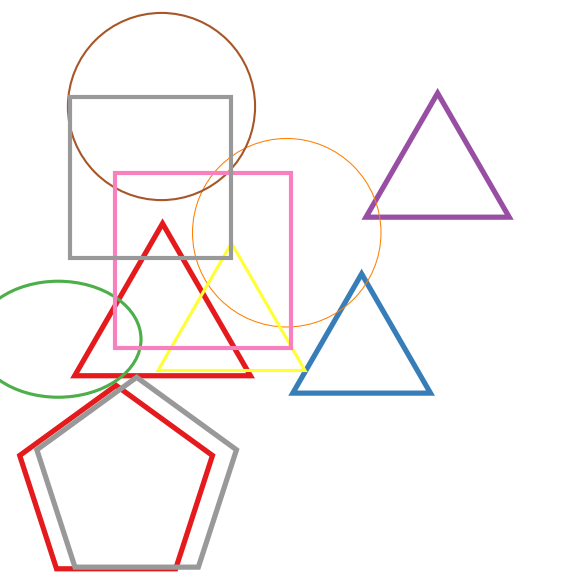[{"shape": "pentagon", "thickness": 2.5, "radius": 0.88, "center": [0.201, 0.156]}, {"shape": "triangle", "thickness": 2.5, "radius": 0.88, "center": [0.281, 0.436]}, {"shape": "triangle", "thickness": 2.5, "radius": 0.69, "center": [0.626, 0.387]}, {"shape": "oval", "thickness": 1.5, "radius": 0.72, "center": [0.101, 0.412]}, {"shape": "triangle", "thickness": 2.5, "radius": 0.72, "center": [0.758, 0.695]}, {"shape": "circle", "thickness": 0.5, "radius": 0.82, "center": [0.497, 0.596]}, {"shape": "triangle", "thickness": 1.5, "radius": 0.73, "center": [0.401, 0.431]}, {"shape": "circle", "thickness": 1, "radius": 0.81, "center": [0.28, 0.815]}, {"shape": "square", "thickness": 2, "radius": 0.76, "center": [0.351, 0.548]}, {"shape": "pentagon", "thickness": 2.5, "radius": 0.91, "center": [0.237, 0.164]}, {"shape": "square", "thickness": 2, "radius": 0.7, "center": [0.261, 0.692]}]